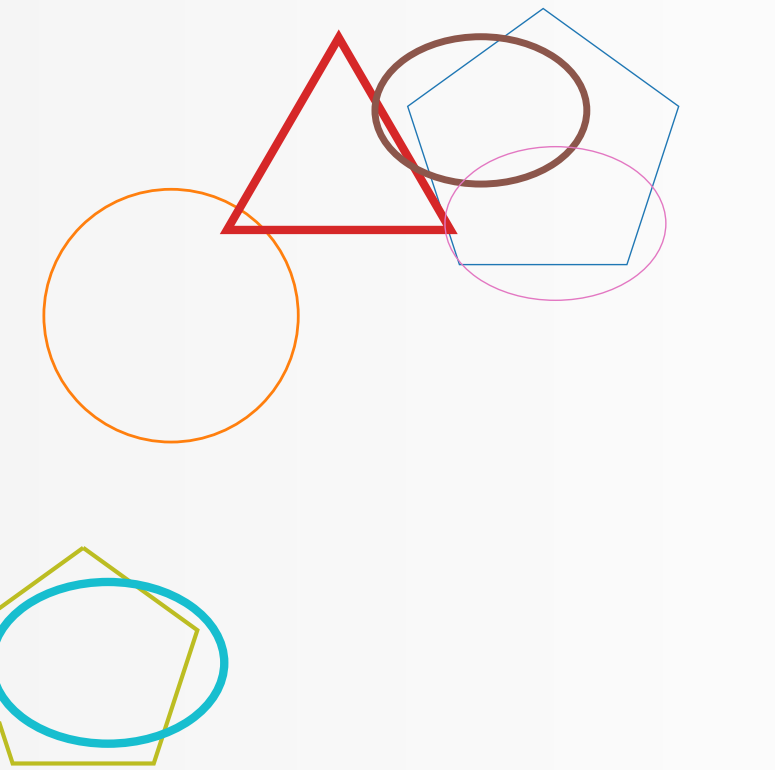[{"shape": "pentagon", "thickness": 0.5, "radius": 0.92, "center": [0.701, 0.805]}, {"shape": "circle", "thickness": 1, "radius": 0.82, "center": [0.221, 0.59]}, {"shape": "triangle", "thickness": 3, "radius": 0.83, "center": [0.437, 0.785]}, {"shape": "oval", "thickness": 2.5, "radius": 0.68, "center": [0.621, 0.857]}, {"shape": "oval", "thickness": 0.5, "radius": 0.71, "center": [0.717, 0.71]}, {"shape": "pentagon", "thickness": 1.5, "radius": 0.77, "center": [0.107, 0.134]}, {"shape": "oval", "thickness": 3, "radius": 0.75, "center": [0.139, 0.139]}]